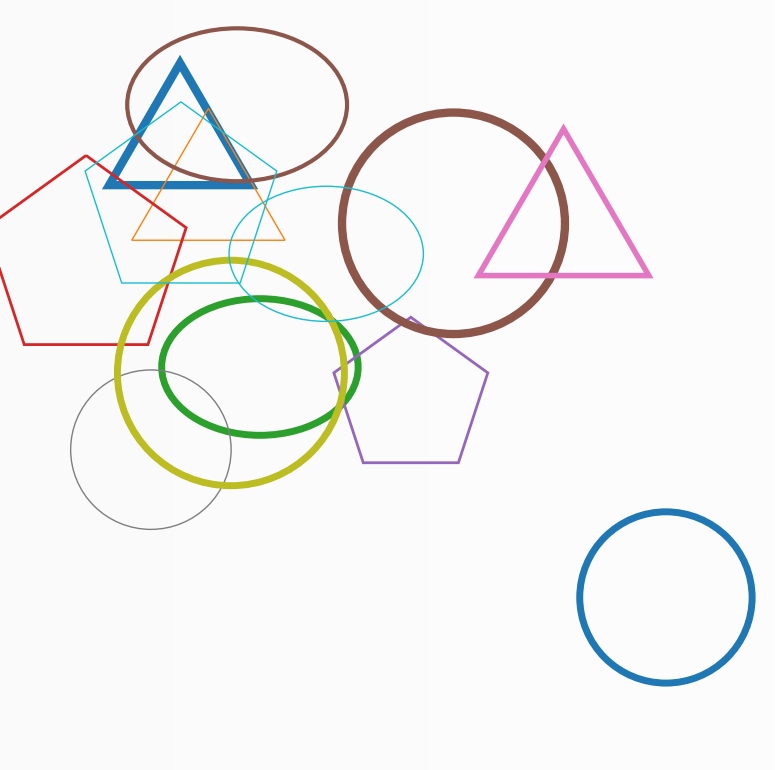[{"shape": "triangle", "thickness": 3, "radius": 0.53, "center": [0.232, 0.812]}, {"shape": "circle", "thickness": 2.5, "radius": 0.56, "center": [0.859, 0.224]}, {"shape": "triangle", "thickness": 0.5, "radius": 0.57, "center": [0.269, 0.745]}, {"shape": "oval", "thickness": 2.5, "radius": 0.63, "center": [0.335, 0.523]}, {"shape": "pentagon", "thickness": 1, "radius": 0.68, "center": [0.111, 0.662]}, {"shape": "pentagon", "thickness": 1, "radius": 0.52, "center": [0.53, 0.484]}, {"shape": "circle", "thickness": 3, "radius": 0.72, "center": [0.585, 0.71]}, {"shape": "oval", "thickness": 1.5, "radius": 0.71, "center": [0.306, 0.864]}, {"shape": "triangle", "thickness": 2, "radius": 0.64, "center": [0.727, 0.706]}, {"shape": "circle", "thickness": 0.5, "radius": 0.52, "center": [0.195, 0.416]}, {"shape": "circle", "thickness": 2.5, "radius": 0.73, "center": [0.298, 0.516]}, {"shape": "pentagon", "thickness": 0.5, "radius": 0.65, "center": [0.233, 0.738]}, {"shape": "oval", "thickness": 0.5, "radius": 0.63, "center": [0.421, 0.67]}]